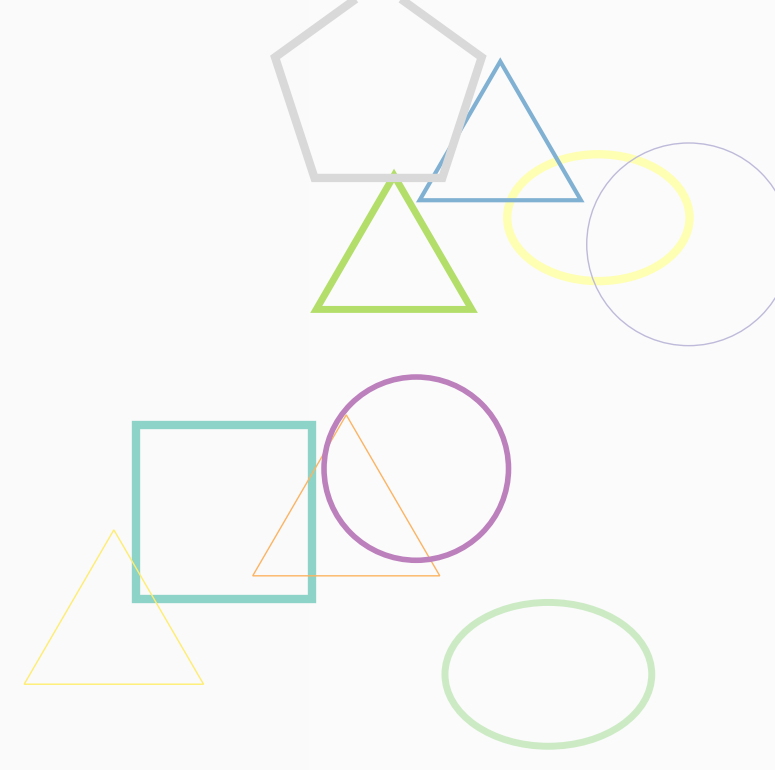[{"shape": "square", "thickness": 3, "radius": 0.57, "center": [0.288, 0.335]}, {"shape": "oval", "thickness": 3, "radius": 0.59, "center": [0.772, 0.717]}, {"shape": "circle", "thickness": 0.5, "radius": 0.66, "center": [0.889, 0.683]}, {"shape": "triangle", "thickness": 1.5, "radius": 0.6, "center": [0.646, 0.8]}, {"shape": "triangle", "thickness": 0.5, "radius": 0.7, "center": [0.447, 0.322]}, {"shape": "triangle", "thickness": 2.5, "radius": 0.58, "center": [0.508, 0.656]}, {"shape": "pentagon", "thickness": 3, "radius": 0.7, "center": [0.488, 0.882]}, {"shape": "circle", "thickness": 2, "radius": 0.6, "center": [0.537, 0.391]}, {"shape": "oval", "thickness": 2.5, "radius": 0.67, "center": [0.708, 0.124]}, {"shape": "triangle", "thickness": 0.5, "radius": 0.67, "center": [0.147, 0.178]}]